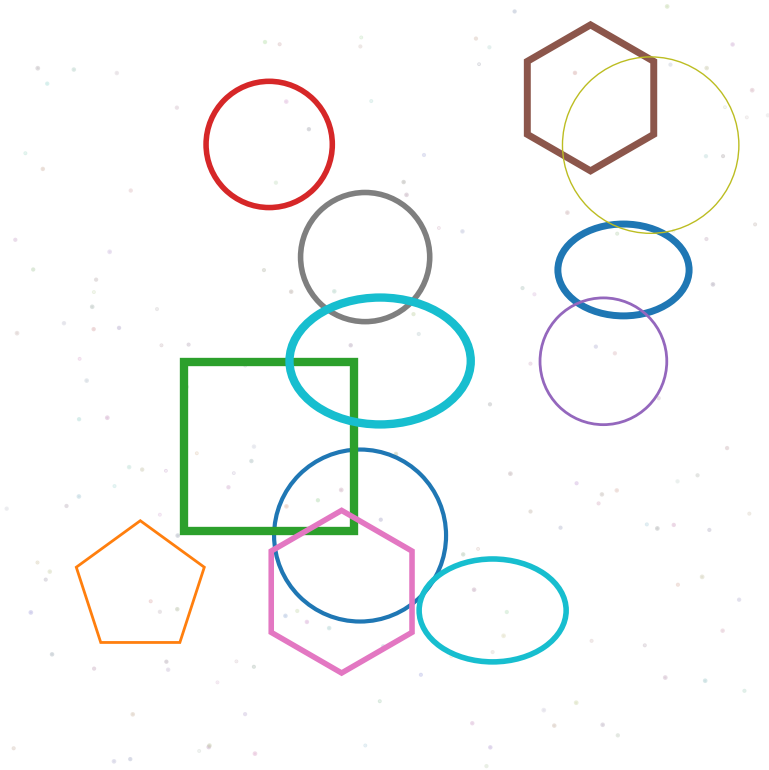[{"shape": "circle", "thickness": 1.5, "radius": 0.56, "center": [0.468, 0.305]}, {"shape": "oval", "thickness": 2.5, "radius": 0.43, "center": [0.81, 0.649]}, {"shape": "pentagon", "thickness": 1, "radius": 0.44, "center": [0.182, 0.236]}, {"shape": "square", "thickness": 3, "radius": 0.55, "center": [0.349, 0.42]}, {"shape": "circle", "thickness": 2, "radius": 0.41, "center": [0.35, 0.812]}, {"shape": "circle", "thickness": 1, "radius": 0.41, "center": [0.784, 0.531]}, {"shape": "hexagon", "thickness": 2.5, "radius": 0.47, "center": [0.767, 0.873]}, {"shape": "hexagon", "thickness": 2, "radius": 0.53, "center": [0.444, 0.232]}, {"shape": "circle", "thickness": 2, "radius": 0.42, "center": [0.474, 0.666]}, {"shape": "circle", "thickness": 0.5, "radius": 0.57, "center": [0.845, 0.812]}, {"shape": "oval", "thickness": 2, "radius": 0.48, "center": [0.64, 0.207]}, {"shape": "oval", "thickness": 3, "radius": 0.59, "center": [0.494, 0.531]}]